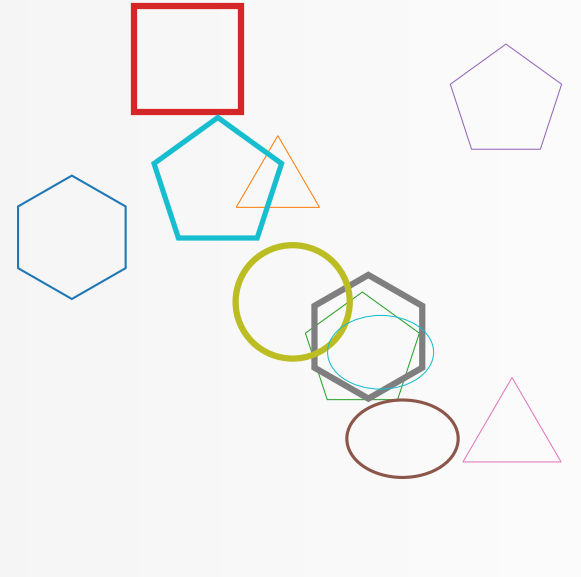[{"shape": "hexagon", "thickness": 1, "radius": 0.53, "center": [0.124, 0.588]}, {"shape": "triangle", "thickness": 0.5, "radius": 0.41, "center": [0.478, 0.681]}, {"shape": "pentagon", "thickness": 0.5, "radius": 0.52, "center": [0.623, 0.39]}, {"shape": "square", "thickness": 3, "radius": 0.46, "center": [0.322, 0.897]}, {"shape": "pentagon", "thickness": 0.5, "radius": 0.5, "center": [0.87, 0.822]}, {"shape": "oval", "thickness": 1.5, "radius": 0.48, "center": [0.692, 0.239]}, {"shape": "triangle", "thickness": 0.5, "radius": 0.49, "center": [0.881, 0.248]}, {"shape": "hexagon", "thickness": 3, "radius": 0.54, "center": [0.634, 0.416]}, {"shape": "circle", "thickness": 3, "radius": 0.49, "center": [0.504, 0.476]}, {"shape": "oval", "thickness": 0.5, "radius": 0.46, "center": [0.655, 0.389]}, {"shape": "pentagon", "thickness": 2.5, "radius": 0.58, "center": [0.375, 0.68]}]